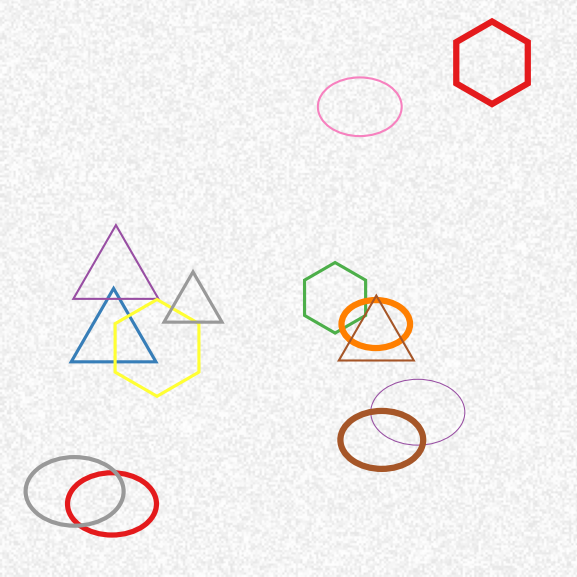[{"shape": "hexagon", "thickness": 3, "radius": 0.36, "center": [0.852, 0.89]}, {"shape": "oval", "thickness": 2.5, "radius": 0.39, "center": [0.194, 0.127]}, {"shape": "triangle", "thickness": 1.5, "radius": 0.42, "center": [0.197, 0.415]}, {"shape": "hexagon", "thickness": 1.5, "radius": 0.31, "center": [0.58, 0.483]}, {"shape": "oval", "thickness": 0.5, "radius": 0.41, "center": [0.723, 0.285]}, {"shape": "triangle", "thickness": 1, "radius": 0.43, "center": [0.201, 0.524]}, {"shape": "oval", "thickness": 3, "radius": 0.3, "center": [0.651, 0.438]}, {"shape": "hexagon", "thickness": 1.5, "radius": 0.42, "center": [0.272, 0.397]}, {"shape": "oval", "thickness": 3, "radius": 0.36, "center": [0.661, 0.237]}, {"shape": "triangle", "thickness": 1, "radius": 0.37, "center": [0.652, 0.412]}, {"shape": "oval", "thickness": 1, "radius": 0.36, "center": [0.623, 0.814]}, {"shape": "oval", "thickness": 2, "radius": 0.42, "center": [0.129, 0.148]}, {"shape": "triangle", "thickness": 1.5, "radius": 0.29, "center": [0.334, 0.47]}]